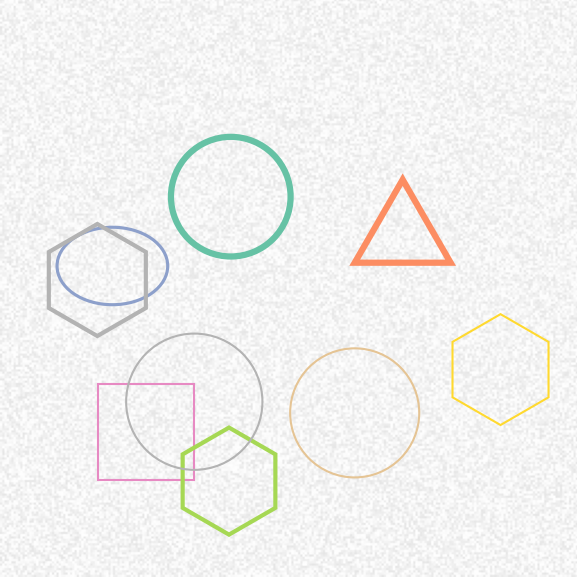[{"shape": "circle", "thickness": 3, "radius": 0.52, "center": [0.4, 0.659]}, {"shape": "triangle", "thickness": 3, "radius": 0.48, "center": [0.697, 0.592]}, {"shape": "oval", "thickness": 1.5, "radius": 0.48, "center": [0.195, 0.539]}, {"shape": "square", "thickness": 1, "radius": 0.42, "center": [0.253, 0.251]}, {"shape": "hexagon", "thickness": 2, "radius": 0.46, "center": [0.397, 0.166]}, {"shape": "hexagon", "thickness": 1, "radius": 0.48, "center": [0.867, 0.359]}, {"shape": "circle", "thickness": 1, "radius": 0.56, "center": [0.614, 0.284]}, {"shape": "hexagon", "thickness": 2, "radius": 0.48, "center": [0.169, 0.514]}, {"shape": "circle", "thickness": 1, "radius": 0.59, "center": [0.336, 0.304]}]